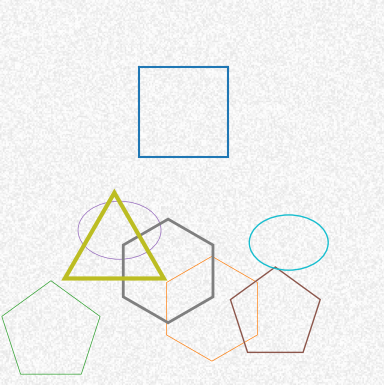[{"shape": "square", "thickness": 1.5, "radius": 0.58, "center": [0.476, 0.709]}, {"shape": "hexagon", "thickness": 0.5, "radius": 0.68, "center": [0.55, 0.198]}, {"shape": "pentagon", "thickness": 0.5, "radius": 0.67, "center": [0.132, 0.137]}, {"shape": "oval", "thickness": 0.5, "radius": 0.54, "center": [0.31, 0.402]}, {"shape": "pentagon", "thickness": 1, "radius": 0.61, "center": [0.715, 0.184]}, {"shape": "hexagon", "thickness": 2, "radius": 0.67, "center": [0.437, 0.296]}, {"shape": "triangle", "thickness": 3, "radius": 0.74, "center": [0.297, 0.351]}, {"shape": "oval", "thickness": 1, "radius": 0.51, "center": [0.75, 0.37]}]